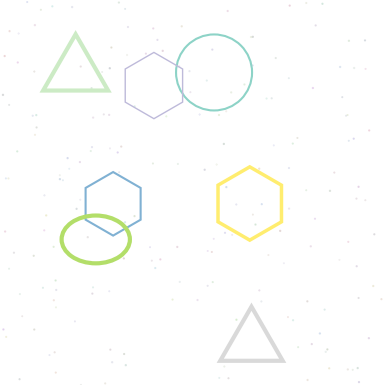[{"shape": "circle", "thickness": 1.5, "radius": 0.49, "center": [0.556, 0.812]}, {"shape": "hexagon", "thickness": 1, "radius": 0.43, "center": [0.4, 0.778]}, {"shape": "hexagon", "thickness": 1.5, "radius": 0.41, "center": [0.294, 0.471]}, {"shape": "oval", "thickness": 3, "radius": 0.44, "center": [0.249, 0.378]}, {"shape": "triangle", "thickness": 3, "radius": 0.47, "center": [0.653, 0.11]}, {"shape": "triangle", "thickness": 3, "radius": 0.49, "center": [0.196, 0.814]}, {"shape": "hexagon", "thickness": 2.5, "radius": 0.48, "center": [0.649, 0.471]}]